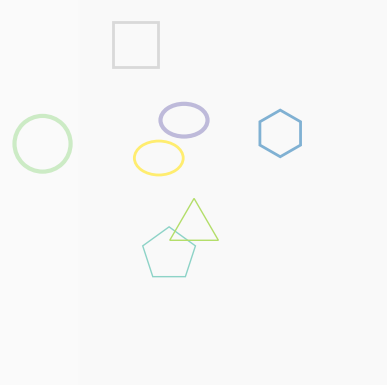[{"shape": "pentagon", "thickness": 1, "radius": 0.36, "center": [0.436, 0.339]}, {"shape": "oval", "thickness": 3, "radius": 0.3, "center": [0.475, 0.688]}, {"shape": "hexagon", "thickness": 2, "radius": 0.3, "center": [0.723, 0.653]}, {"shape": "triangle", "thickness": 1, "radius": 0.36, "center": [0.501, 0.412]}, {"shape": "square", "thickness": 2, "radius": 0.29, "center": [0.35, 0.885]}, {"shape": "circle", "thickness": 3, "radius": 0.36, "center": [0.11, 0.627]}, {"shape": "oval", "thickness": 2, "radius": 0.31, "center": [0.41, 0.59]}]